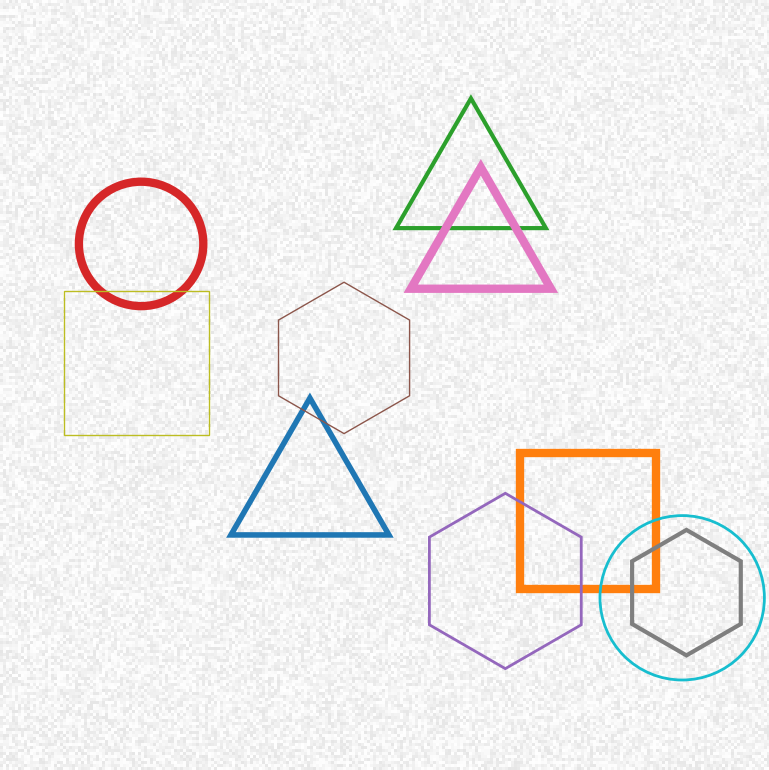[{"shape": "triangle", "thickness": 2, "radius": 0.59, "center": [0.403, 0.365]}, {"shape": "square", "thickness": 3, "radius": 0.44, "center": [0.764, 0.323]}, {"shape": "triangle", "thickness": 1.5, "radius": 0.56, "center": [0.612, 0.76]}, {"shape": "circle", "thickness": 3, "radius": 0.4, "center": [0.183, 0.683]}, {"shape": "hexagon", "thickness": 1, "radius": 0.57, "center": [0.656, 0.245]}, {"shape": "hexagon", "thickness": 0.5, "radius": 0.49, "center": [0.447, 0.535]}, {"shape": "triangle", "thickness": 3, "radius": 0.53, "center": [0.624, 0.678]}, {"shape": "hexagon", "thickness": 1.5, "radius": 0.41, "center": [0.891, 0.23]}, {"shape": "square", "thickness": 0.5, "radius": 0.47, "center": [0.177, 0.529]}, {"shape": "circle", "thickness": 1, "radius": 0.53, "center": [0.886, 0.224]}]